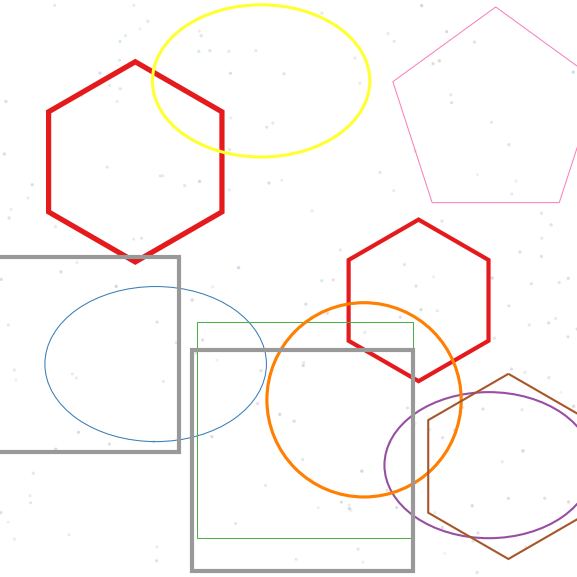[{"shape": "hexagon", "thickness": 2.5, "radius": 0.87, "center": [0.234, 0.719]}, {"shape": "hexagon", "thickness": 2, "radius": 0.7, "center": [0.725, 0.479]}, {"shape": "oval", "thickness": 0.5, "radius": 0.96, "center": [0.27, 0.369]}, {"shape": "square", "thickness": 0.5, "radius": 0.93, "center": [0.529, 0.255]}, {"shape": "oval", "thickness": 1, "radius": 0.9, "center": [0.846, 0.194]}, {"shape": "circle", "thickness": 1.5, "radius": 0.84, "center": [0.63, 0.307]}, {"shape": "oval", "thickness": 1.5, "radius": 0.94, "center": [0.452, 0.859]}, {"shape": "hexagon", "thickness": 1, "radius": 0.8, "center": [0.88, 0.191]}, {"shape": "pentagon", "thickness": 0.5, "radius": 0.94, "center": [0.858, 0.8]}, {"shape": "square", "thickness": 2, "radius": 0.96, "center": [0.524, 0.202]}, {"shape": "square", "thickness": 2, "radius": 0.84, "center": [0.141, 0.386]}]